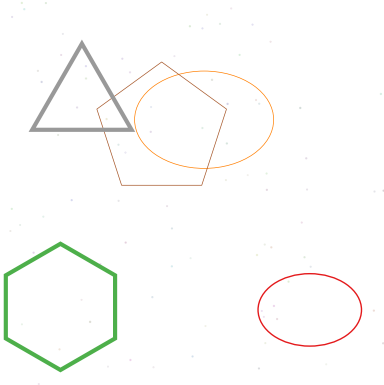[{"shape": "oval", "thickness": 1, "radius": 0.67, "center": [0.805, 0.195]}, {"shape": "hexagon", "thickness": 3, "radius": 0.82, "center": [0.157, 0.203]}, {"shape": "oval", "thickness": 0.5, "radius": 0.9, "center": [0.53, 0.689]}, {"shape": "pentagon", "thickness": 0.5, "radius": 0.89, "center": [0.42, 0.662]}, {"shape": "triangle", "thickness": 3, "radius": 0.75, "center": [0.213, 0.737]}]